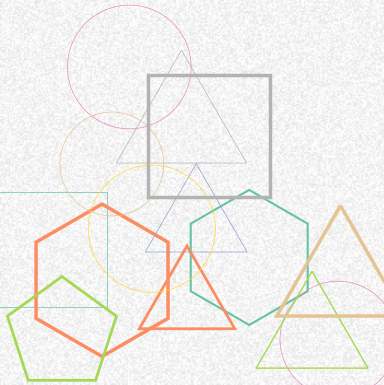[{"shape": "hexagon", "thickness": 1.5, "radius": 0.88, "center": [0.647, 0.331]}, {"shape": "square", "thickness": 0.5, "radius": 0.75, "center": [0.129, 0.351]}, {"shape": "triangle", "thickness": 2, "radius": 0.72, "center": [0.486, 0.218]}, {"shape": "hexagon", "thickness": 2.5, "radius": 0.99, "center": [0.265, 0.272]}, {"shape": "triangle", "thickness": 0.5, "radius": 0.76, "center": [0.51, 0.422]}, {"shape": "circle", "thickness": 0.5, "radius": 0.8, "center": [0.336, 0.826]}, {"shape": "circle", "thickness": 0.5, "radius": 0.76, "center": [0.879, 0.118]}, {"shape": "pentagon", "thickness": 2, "radius": 0.74, "center": [0.161, 0.133]}, {"shape": "triangle", "thickness": 1, "radius": 0.84, "center": [0.811, 0.128]}, {"shape": "circle", "thickness": 0.5, "radius": 0.83, "center": [0.394, 0.406]}, {"shape": "circle", "thickness": 0.5, "radius": 0.67, "center": [0.29, 0.574]}, {"shape": "triangle", "thickness": 2.5, "radius": 0.96, "center": [0.884, 0.275]}, {"shape": "square", "thickness": 2.5, "radius": 0.79, "center": [0.543, 0.647]}, {"shape": "triangle", "thickness": 0.5, "radius": 0.98, "center": [0.471, 0.674]}]